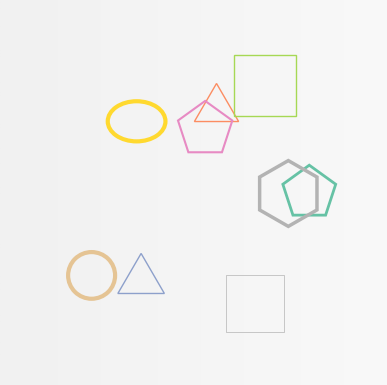[{"shape": "pentagon", "thickness": 2, "radius": 0.36, "center": [0.798, 0.499]}, {"shape": "triangle", "thickness": 1, "radius": 0.33, "center": [0.559, 0.717]}, {"shape": "triangle", "thickness": 1, "radius": 0.35, "center": [0.364, 0.272]}, {"shape": "pentagon", "thickness": 1.5, "radius": 0.37, "center": [0.529, 0.664]}, {"shape": "square", "thickness": 1, "radius": 0.4, "center": [0.684, 0.778]}, {"shape": "oval", "thickness": 3, "radius": 0.37, "center": [0.353, 0.685]}, {"shape": "circle", "thickness": 3, "radius": 0.3, "center": [0.236, 0.285]}, {"shape": "square", "thickness": 0.5, "radius": 0.37, "center": [0.659, 0.212]}, {"shape": "hexagon", "thickness": 2.5, "radius": 0.43, "center": [0.744, 0.497]}]